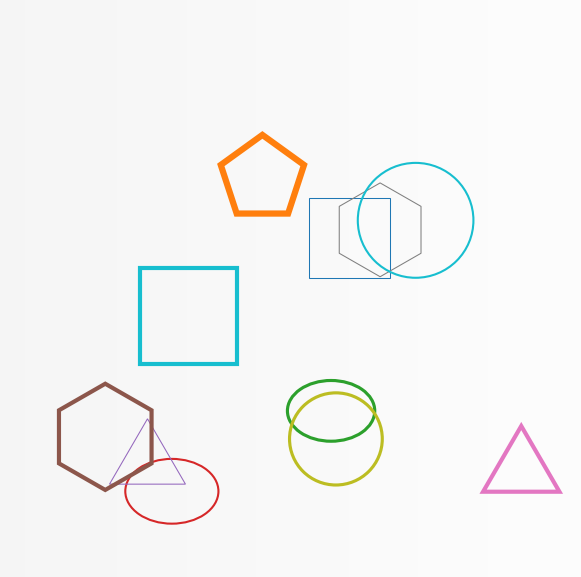[{"shape": "square", "thickness": 0.5, "radius": 0.35, "center": [0.601, 0.587]}, {"shape": "pentagon", "thickness": 3, "radius": 0.38, "center": [0.451, 0.69]}, {"shape": "oval", "thickness": 1.5, "radius": 0.38, "center": [0.57, 0.288]}, {"shape": "oval", "thickness": 1, "radius": 0.4, "center": [0.296, 0.148]}, {"shape": "triangle", "thickness": 0.5, "radius": 0.38, "center": [0.254, 0.199]}, {"shape": "hexagon", "thickness": 2, "radius": 0.46, "center": [0.181, 0.243]}, {"shape": "triangle", "thickness": 2, "radius": 0.38, "center": [0.897, 0.186]}, {"shape": "hexagon", "thickness": 0.5, "radius": 0.41, "center": [0.654, 0.601]}, {"shape": "circle", "thickness": 1.5, "radius": 0.4, "center": [0.578, 0.239]}, {"shape": "square", "thickness": 2, "radius": 0.42, "center": [0.324, 0.453]}, {"shape": "circle", "thickness": 1, "radius": 0.5, "center": [0.715, 0.618]}]